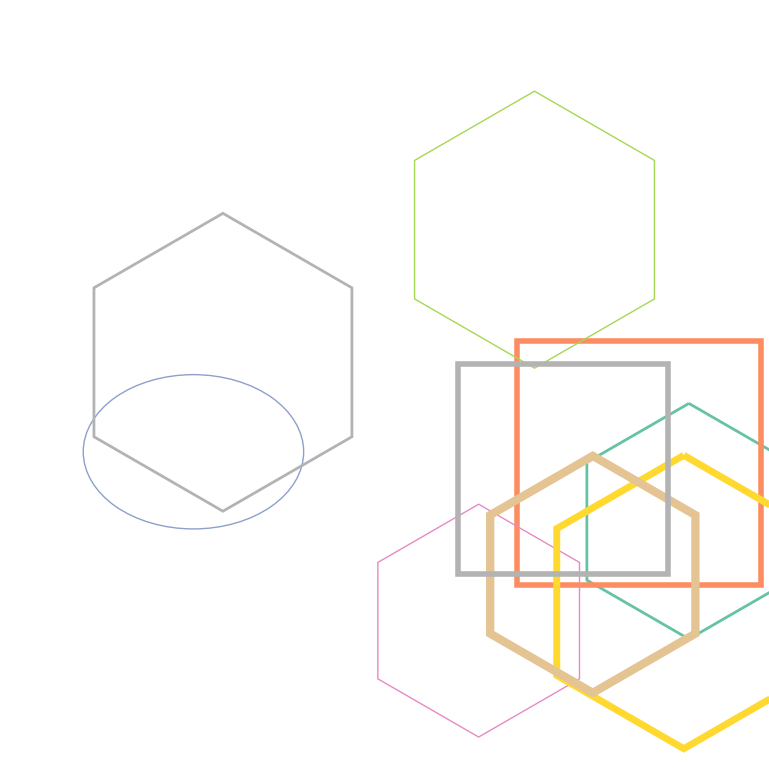[{"shape": "hexagon", "thickness": 1, "radius": 0.76, "center": [0.895, 0.323]}, {"shape": "square", "thickness": 2, "radius": 0.79, "center": [0.83, 0.399]}, {"shape": "oval", "thickness": 0.5, "radius": 0.72, "center": [0.251, 0.413]}, {"shape": "hexagon", "thickness": 0.5, "radius": 0.76, "center": [0.622, 0.194]}, {"shape": "hexagon", "thickness": 0.5, "radius": 0.9, "center": [0.694, 0.702]}, {"shape": "hexagon", "thickness": 2.5, "radius": 0.95, "center": [0.888, 0.218]}, {"shape": "hexagon", "thickness": 3, "radius": 0.77, "center": [0.77, 0.254]}, {"shape": "hexagon", "thickness": 1, "radius": 0.97, "center": [0.29, 0.53]}, {"shape": "square", "thickness": 2, "radius": 0.68, "center": [0.731, 0.391]}]